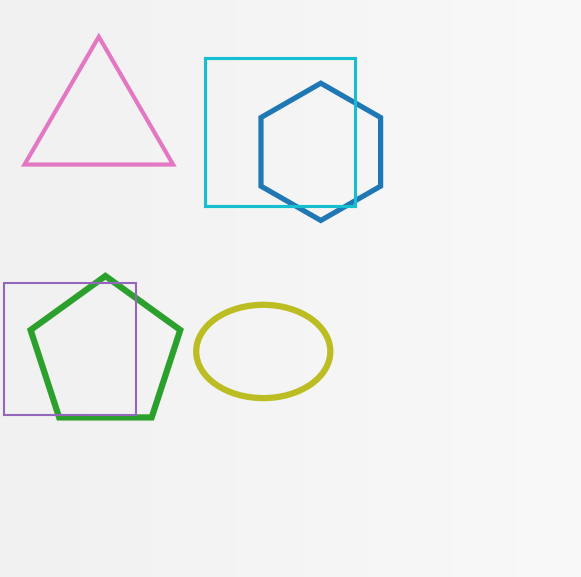[{"shape": "hexagon", "thickness": 2.5, "radius": 0.59, "center": [0.552, 0.736]}, {"shape": "pentagon", "thickness": 3, "radius": 0.68, "center": [0.181, 0.386]}, {"shape": "square", "thickness": 1, "radius": 0.57, "center": [0.121, 0.395]}, {"shape": "triangle", "thickness": 2, "radius": 0.74, "center": [0.17, 0.788]}, {"shape": "oval", "thickness": 3, "radius": 0.58, "center": [0.453, 0.391]}, {"shape": "square", "thickness": 1.5, "radius": 0.64, "center": [0.482, 0.771]}]